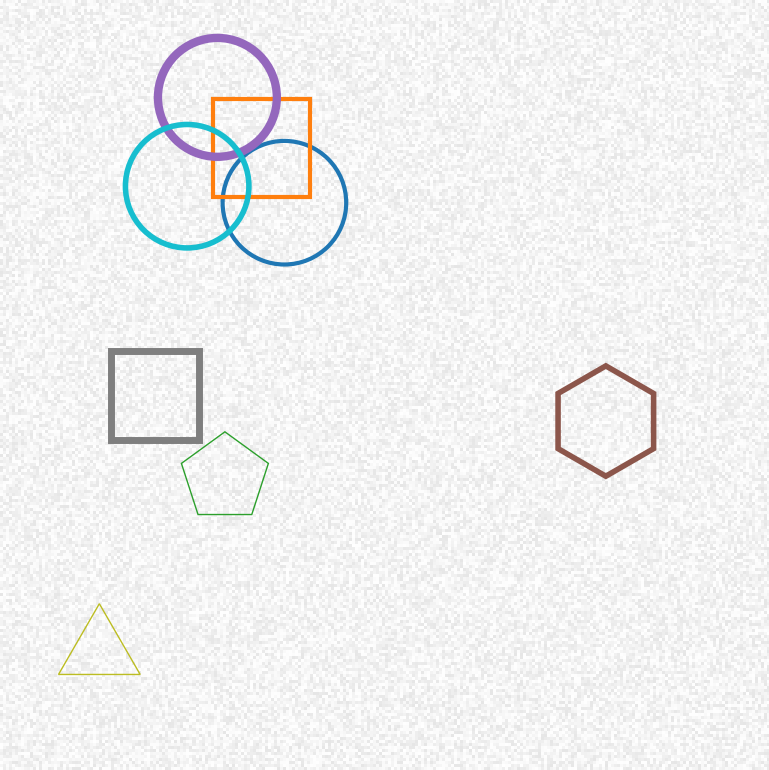[{"shape": "circle", "thickness": 1.5, "radius": 0.4, "center": [0.369, 0.737]}, {"shape": "square", "thickness": 1.5, "radius": 0.32, "center": [0.339, 0.808]}, {"shape": "pentagon", "thickness": 0.5, "radius": 0.3, "center": [0.292, 0.38]}, {"shape": "circle", "thickness": 3, "radius": 0.39, "center": [0.282, 0.874]}, {"shape": "hexagon", "thickness": 2, "radius": 0.36, "center": [0.787, 0.453]}, {"shape": "square", "thickness": 2.5, "radius": 0.29, "center": [0.201, 0.486]}, {"shape": "triangle", "thickness": 0.5, "radius": 0.31, "center": [0.129, 0.155]}, {"shape": "circle", "thickness": 2, "radius": 0.4, "center": [0.243, 0.758]}]